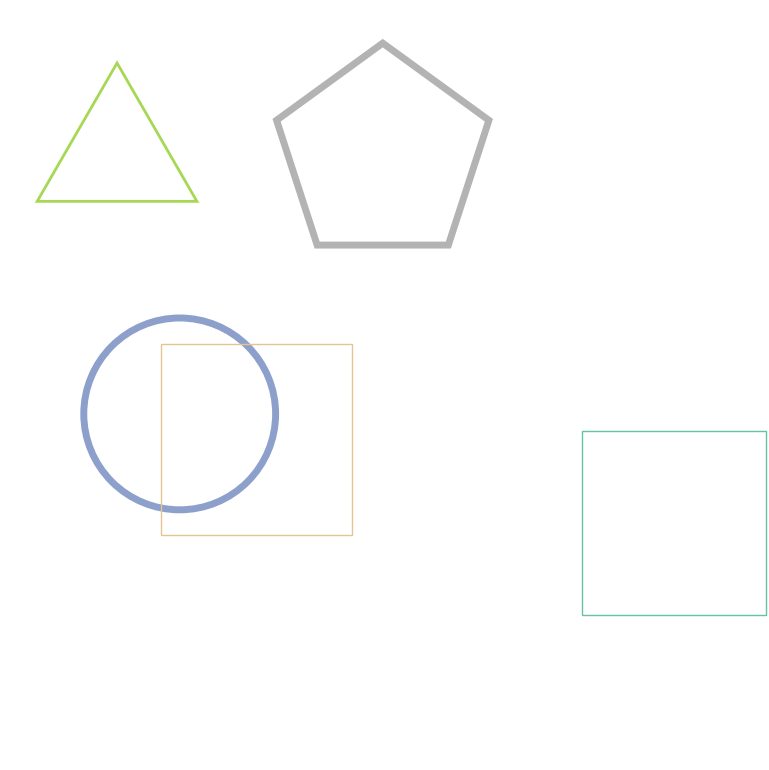[{"shape": "square", "thickness": 0.5, "radius": 0.6, "center": [0.876, 0.321]}, {"shape": "circle", "thickness": 2.5, "radius": 0.62, "center": [0.233, 0.462]}, {"shape": "triangle", "thickness": 1, "radius": 0.6, "center": [0.152, 0.798]}, {"shape": "square", "thickness": 0.5, "radius": 0.62, "center": [0.333, 0.429]}, {"shape": "pentagon", "thickness": 2.5, "radius": 0.72, "center": [0.497, 0.799]}]